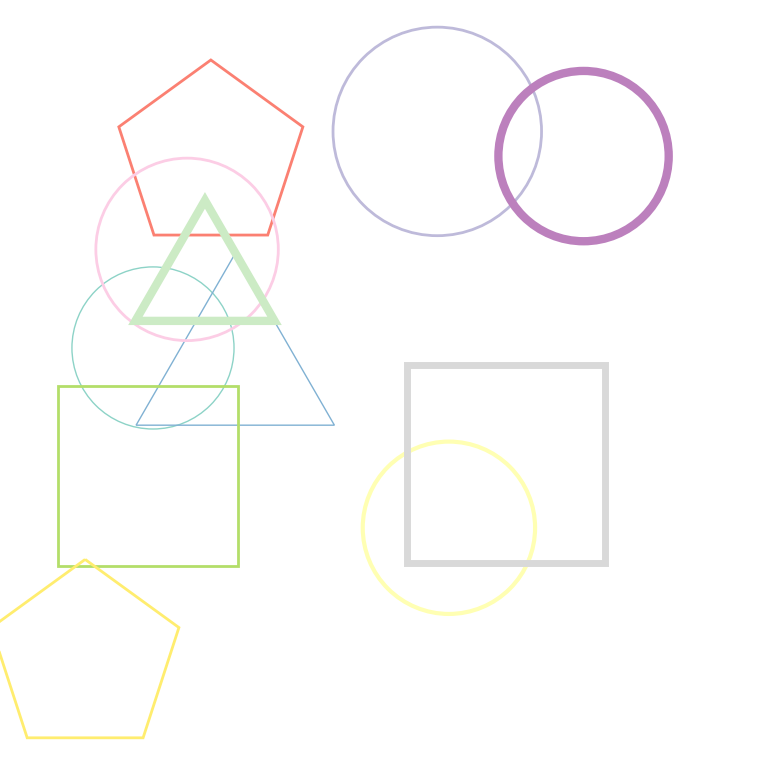[{"shape": "circle", "thickness": 0.5, "radius": 0.53, "center": [0.199, 0.548]}, {"shape": "circle", "thickness": 1.5, "radius": 0.56, "center": [0.583, 0.315]}, {"shape": "circle", "thickness": 1, "radius": 0.68, "center": [0.568, 0.829]}, {"shape": "pentagon", "thickness": 1, "radius": 0.63, "center": [0.274, 0.796]}, {"shape": "triangle", "thickness": 0.5, "radius": 0.74, "center": [0.306, 0.522]}, {"shape": "square", "thickness": 1, "radius": 0.58, "center": [0.193, 0.382]}, {"shape": "circle", "thickness": 1, "radius": 0.59, "center": [0.243, 0.676]}, {"shape": "square", "thickness": 2.5, "radius": 0.64, "center": [0.657, 0.398]}, {"shape": "circle", "thickness": 3, "radius": 0.55, "center": [0.758, 0.797]}, {"shape": "triangle", "thickness": 3, "radius": 0.52, "center": [0.266, 0.635]}, {"shape": "pentagon", "thickness": 1, "radius": 0.64, "center": [0.111, 0.145]}]